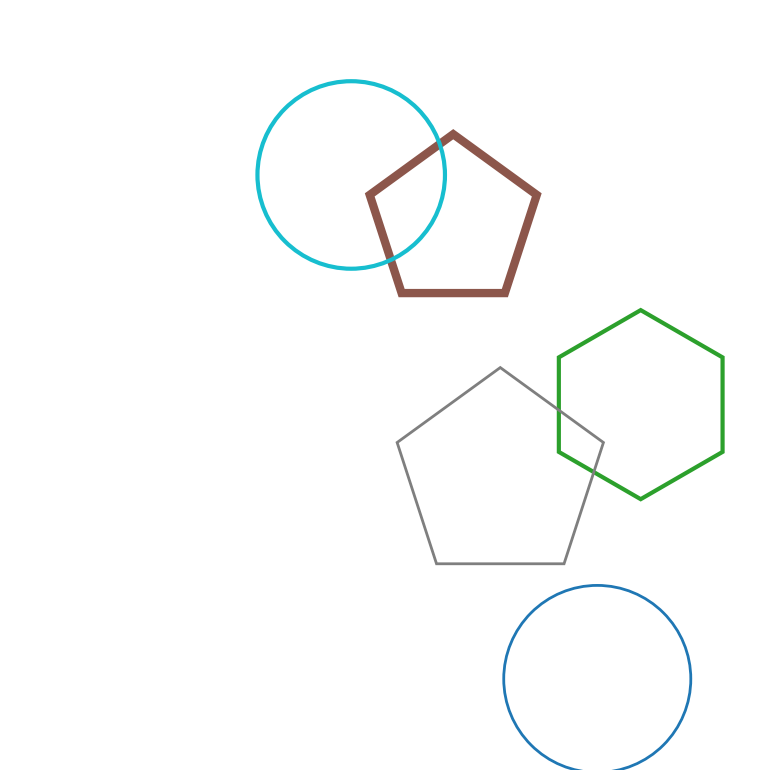[{"shape": "circle", "thickness": 1, "radius": 0.61, "center": [0.776, 0.118]}, {"shape": "hexagon", "thickness": 1.5, "radius": 0.61, "center": [0.832, 0.474]}, {"shape": "pentagon", "thickness": 3, "radius": 0.57, "center": [0.589, 0.712]}, {"shape": "pentagon", "thickness": 1, "radius": 0.7, "center": [0.65, 0.382]}, {"shape": "circle", "thickness": 1.5, "radius": 0.61, "center": [0.456, 0.773]}]